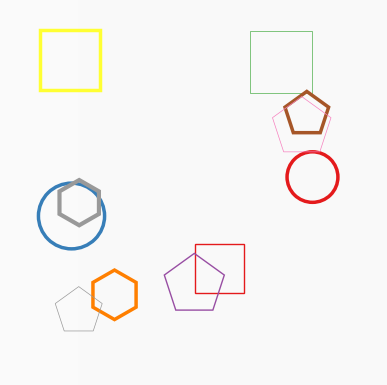[{"shape": "circle", "thickness": 2.5, "radius": 0.33, "center": [0.806, 0.54]}, {"shape": "square", "thickness": 1, "radius": 0.32, "center": [0.567, 0.302]}, {"shape": "circle", "thickness": 2.5, "radius": 0.43, "center": [0.185, 0.439]}, {"shape": "square", "thickness": 0.5, "radius": 0.4, "center": [0.726, 0.839]}, {"shape": "pentagon", "thickness": 1, "radius": 0.41, "center": [0.501, 0.26]}, {"shape": "hexagon", "thickness": 2.5, "radius": 0.32, "center": [0.296, 0.234]}, {"shape": "square", "thickness": 2.5, "radius": 0.39, "center": [0.18, 0.844]}, {"shape": "pentagon", "thickness": 2.5, "radius": 0.3, "center": [0.792, 0.703]}, {"shape": "pentagon", "thickness": 0.5, "radius": 0.4, "center": [0.779, 0.67]}, {"shape": "hexagon", "thickness": 3, "radius": 0.29, "center": [0.204, 0.474]}, {"shape": "pentagon", "thickness": 0.5, "radius": 0.32, "center": [0.203, 0.192]}]